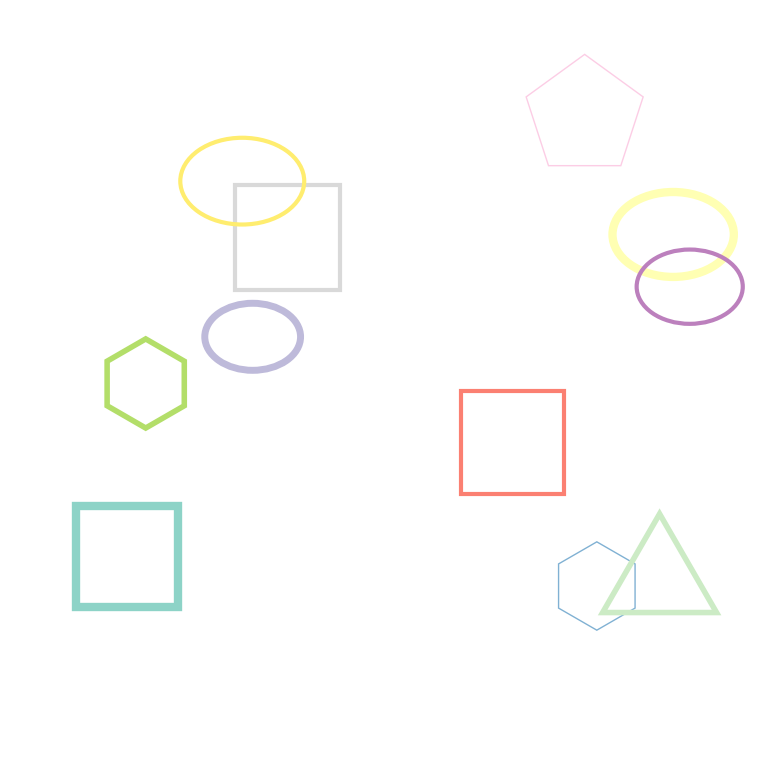[{"shape": "square", "thickness": 3, "radius": 0.33, "center": [0.165, 0.277]}, {"shape": "oval", "thickness": 3, "radius": 0.39, "center": [0.874, 0.695]}, {"shape": "oval", "thickness": 2.5, "radius": 0.31, "center": [0.328, 0.563]}, {"shape": "square", "thickness": 1.5, "radius": 0.34, "center": [0.666, 0.425]}, {"shape": "hexagon", "thickness": 0.5, "radius": 0.29, "center": [0.775, 0.239]}, {"shape": "hexagon", "thickness": 2, "radius": 0.29, "center": [0.189, 0.502]}, {"shape": "pentagon", "thickness": 0.5, "radius": 0.4, "center": [0.759, 0.849]}, {"shape": "square", "thickness": 1.5, "radius": 0.34, "center": [0.373, 0.691]}, {"shape": "oval", "thickness": 1.5, "radius": 0.34, "center": [0.896, 0.628]}, {"shape": "triangle", "thickness": 2, "radius": 0.43, "center": [0.857, 0.247]}, {"shape": "oval", "thickness": 1.5, "radius": 0.4, "center": [0.315, 0.765]}]